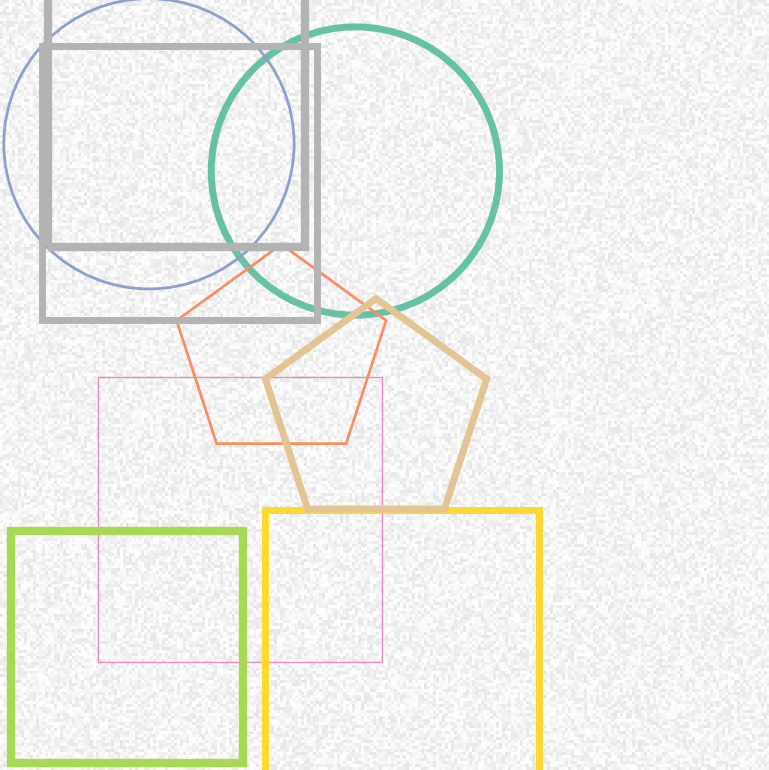[{"shape": "circle", "thickness": 2.5, "radius": 0.94, "center": [0.462, 0.778]}, {"shape": "pentagon", "thickness": 1, "radius": 0.72, "center": [0.365, 0.54]}, {"shape": "circle", "thickness": 1, "radius": 0.94, "center": [0.193, 0.813]}, {"shape": "square", "thickness": 0.5, "radius": 0.92, "center": [0.312, 0.325]}, {"shape": "square", "thickness": 3, "radius": 0.75, "center": [0.165, 0.16]}, {"shape": "square", "thickness": 2.5, "radius": 0.89, "center": [0.522, 0.16]}, {"shape": "pentagon", "thickness": 2.5, "radius": 0.76, "center": [0.488, 0.461]}, {"shape": "square", "thickness": 3, "radius": 0.83, "center": [0.229, 0.846]}, {"shape": "square", "thickness": 2.5, "radius": 0.89, "center": [0.233, 0.762]}]